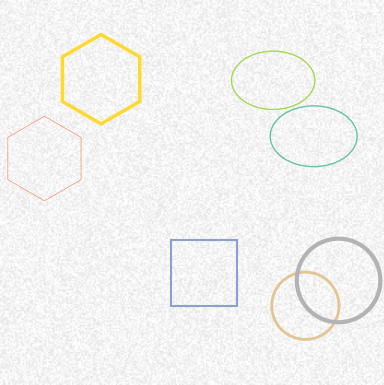[{"shape": "oval", "thickness": 1, "radius": 0.56, "center": [0.815, 0.646]}, {"shape": "hexagon", "thickness": 0.5, "radius": 0.55, "center": [0.115, 0.588]}, {"shape": "square", "thickness": 1.5, "radius": 0.43, "center": [0.529, 0.291]}, {"shape": "oval", "thickness": 1, "radius": 0.54, "center": [0.71, 0.791]}, {"shape": "hexagon", "thickness": 2.5, "radius": 0.58, "center": [0.263, 0.794]}, {"shape": "circle", "thickness": 2, "radius": 0.44, "center": [0.793, 0.206]}, {"shape": "circle", "thickness": 3, "radius": 0.54, "center": [0.879, 0.272]}]